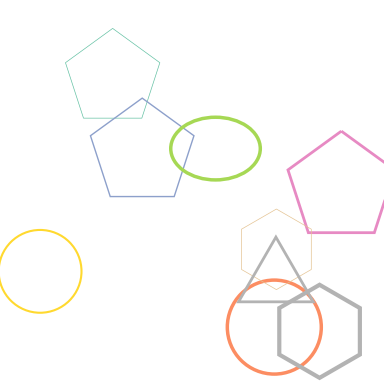[{"shape": "pentagon", "thickness": 0.5, "radius": 0.64, "center": [0.293, 0.797]}, {"shape": "circle", "thickness": 2.5, "radius": 0.61, "center": [0.712, 0.15]}, {"shape": "pentagon", "thickness": 1, "radius": 0.71, "center": [0.369, 0.604]}, {"shape": "pentagon", "thickness": 2, "radius": 0.73, "center": [0.887, 0.514]}, {"shape": "oval", "thickness": 2.5, "radius": 0.58, "center": [0.56, 0.614]}, {"shape": "circle", "thickness": 1.5, "radius": 0.54, "center": [0.104, 0.295]}, {"shape": "hexagon", "thickness": 0.5, "radius": 0.52, "center": [0.718, 0.352]}, {"shape": "triangle", "thickness": 2, "radius": 0.56, "center": [0.717, 0.272]}, {"shape": "hexagon", "thickness": 3, "radius": 0.6, "center": [0.83, 0.139]}]